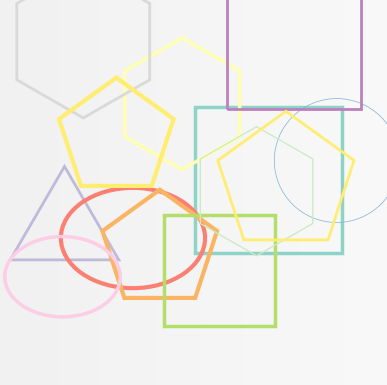[{"shape": "square", "thickness": 2.5, "radius": 0.95, "center": [0.693, 0.532]}, {"shape": "hexagon", "thickness": 2.5, "radius": 0.86, "center": [0.47, 0.731]}, {"shape": "triangle", "thickness": 2, "radius": 0.81, "center": [0.166, 0.406]}, {"shape": "oval", "thickness": 3, "radius": 0.93, "center": [0.343, 0.382]}, {"shape": "circle", "thickness": 0.5, "radius": 0.8, "center": [0.869, 0.583]}, {"shape": "pentagon", "thickness": 3, "radius": 0.78, "center": [0.412, 0.352]}, {"shape": "square", "thickness": 2.5, "radius": 0.72, "center": [0.567, 0.297]}, {"shape": "oval", "thickness": 2.5, "radius": 0.74, "center": [0.161, 0.281]}, {"shape": "hexagon", "thickness": 2, "radius": 0.99, "center": [0.215, 0.892]}, {"shape": "square", "thickness": 2, "radius": 0.87, "center": [0.758, 0.889]}, {"shape": "hexagon", "thickness": 1, "radius": 0.84, "center": [0.662, 0.503]}, {"shape": "pentagon", "thickness": 3, "radius": 0.78, "center": [0.3, 0.643]}, {"shape": "pentagon", "thickness": 2, "radius": 0.92, "center": [0.738, 0.526]}]